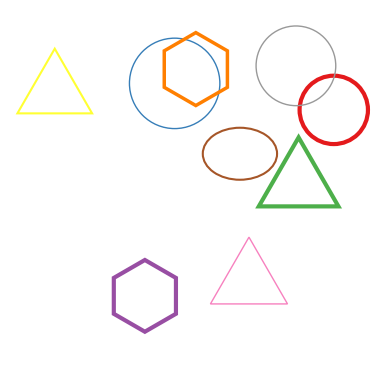[{"shape": "circle", "thickness": 3, "radius": 0.44, "center": [0.867, 0.715]}, {"shape": "circle", "thickness": 1, "radius": 0.59, "center": [0.454, 0.783]}, {"shape": "triangle", "thickness": 3, "radius": 0.6, "center": [0.776, 0.524]}, {"shape": "hexagon", "thickness": 3, "radius": 0.47, "center": [0.376, 0.232]}, {"shape": "hexagon", "thickness": 2.5, "radius": 0.47, "center": [0.509, 0.821]}, {"shape": "triangle", "thickness": 1.5, "radius": 0.56, "center": [0.142, 0.762]}, {"shape": "oval", "thickness": 1.5, "radius": 0.48, "center": [0.623, 0.601]}, {"shape": "triangle", "thickness": 1, "radius": 0.58, "center": [0.647, 0.268]}, {"shape": "circle", "thickness": 1, "radius": 0.52, "center": [0.769, 0.829]}]